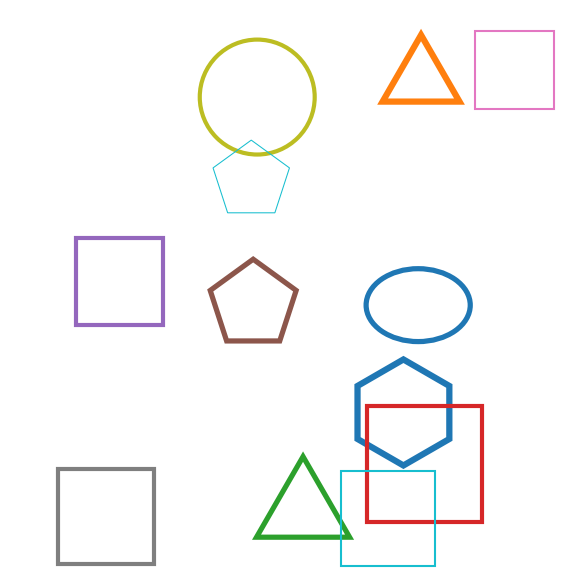[{"shape": "oval", "thickness": 2.5, "radius": 0.45, "center": [0.724, 0.471]}, {"shape": "hexagon", "thickness": 3, "radius": 0.46, "center": [0.699, 0.285]}, {"shape": "triangle", "thickness": 3, "radius": 0.38, "center": [0.729, 0.862]}, {"shape": "triangle", "thickness": 2.5, "radius": 0.47, "center": [0.525, 0.115]}, {"shape": "square", "thickness": 2, "radius": 0.5, "center": [0.735, 0.196]}, {"shape": "square", "thickness": 2, "radius": 0.38, "center": [0.207, 0.511]}, {"shape": "pentagon", "thickness": 2.5, "radius": 0.39, "center": [0.438, 0.472]}, {"shape": "square", "thickness": 1, "radius": 0.34, "center": [0.891, 0.878]}, {"shape": "square", "thickness": 2, "radius": 0.41, "center": [0.183, 0.104]}, {"shape": "circle", "thickness": 2, "radius": 0.5, "center": [0.445, 0.831]}, {"shape": "pentagon", "thickness": 0.5, "radius": 0.35, "center": [0.435, 0.687]}, {"shape": "square", "thickness": 1, "radius": 0.41, "center": [0.672, 0.101]}]